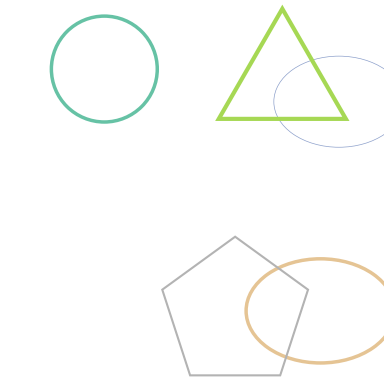[{"shape": "circle", "thickness": 2.5, "radius": 0.69, "center": [0.271, 0.821]}, {"shape": "oval", "thickness": 0.5, "radius": 0.85, "center": [0.88, 0.736]}, {"shape": "triangle", "thickness": 3, "radius": 0.95, "center": [0.733, 0.787]}, {"shape": "oval", "thickness": 2.5, "radius": 0.97, "center": [0.832, 0.193]}, {"shape": "pentagon", "thickness": 1.5, "radius": 1.0, "center": [0.611, 0.186]}]